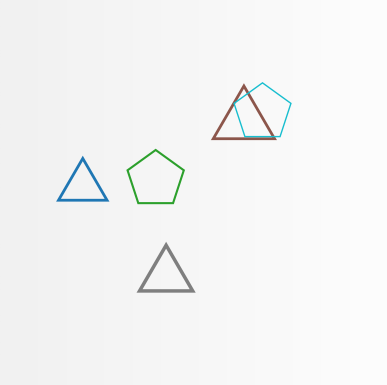[{"shape": "triangle", "thickness": 2, "radius": 0.36, "center": [0.214, 0.516]}, {"shape": "pentagon", "thickness": 1.5, "radius": 0.38, "center": [0.402, 0.534]}, {"shape": "triangle", "thickness": 2, "radius": 0.46, "center": [0.629, 0.685]}, {"shape": "triangle", "thickness": 2.5, "radius": 0.4, "center": [0.429, 0.284]}, {"shape": "pentagon", "thickness": 1, "radius": 0.39, "center": [0.677, 0.708]}]